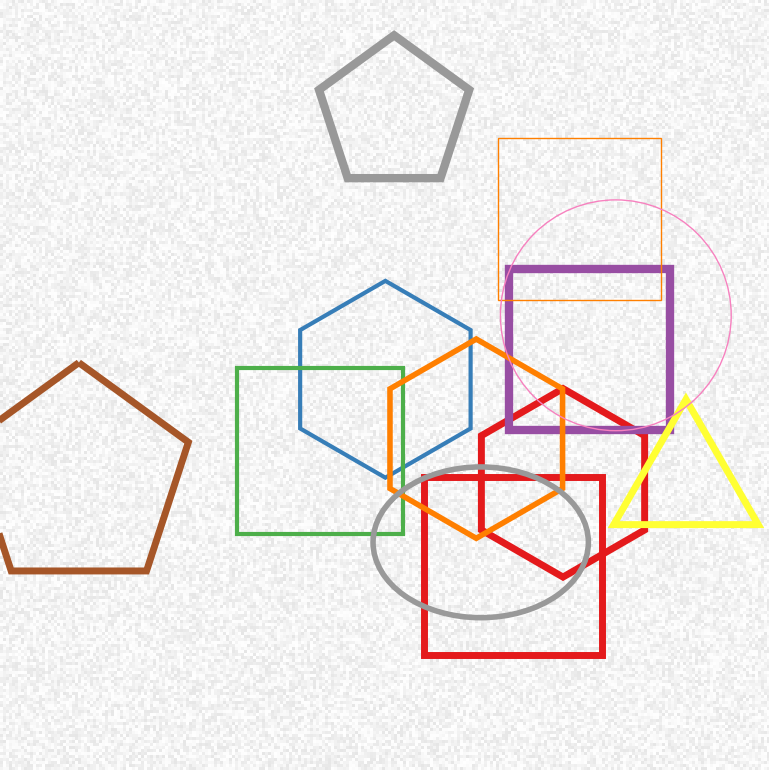[{"shape": "hexagon", "thickness": 2.5, "radius": 0.61, "center": [0.731, 0.373]}, {"shape": "square", "thickness": 2.5, "radius": 0.58, "center": [0.667, 0.265]}, {"shape": "hexagon", "thickness": 1.5, "radius": 0.64, "center": [0.5, 0.507]}, {"shape": "square", "thickness": 1.5, "radius": 0.54, "center": [0.415, 0.414]}, {"shape": "square", "thickness": 3, "radius": 0.52, "center": [0.766, 0.546]}, {"shape": "hexagon", "thickness": 2, "radius": 0.65, "center": [0.619, 0.43]}, {"shape": "square", "thickness": 0.5, "radius": 0.53, "center": [0.753, 0.716]}, {"shape": "triangle", "thickness": 2.5, "radius": 0.54, "center": [0.891, 0.373]}, {"shape": "pentagon", "thickness": 2.5, "radius": 0.75, "center": [0.102, 0.379]}, {"shape": "circle", "thickness": 0.5, "radius": 0.75, "center": [0.8, 0.591]}, {"shape": "pentagon", "thickness": 3, "radius": 0.51, "center": [0.512, 0.852]}, {"shape": "oval", "thickness": 2, "radius": 0.7, "center": [0.624, 0.296]}]